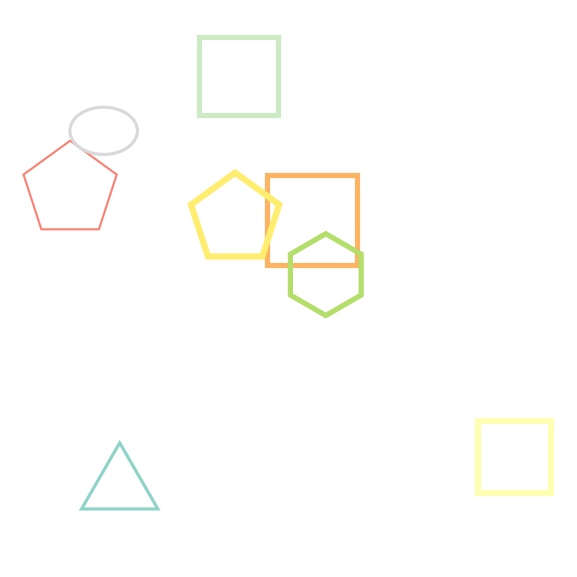[{"shape": "triangle", "thickness": 1.5, "radius": 0.38, "center": [0.207, 0.156]}, {"shape": "square", "thickness": 3, "radius": 0.31, "center": [0.891, 0.208]}, {"shape": "pentagon", "thickness": 1, "radius": 0.42, "center": [0.121, 0.671]}, {"shape": "square", "thickness": 2.5, "radius": 0.39, "center": [0.541, 0.618]}, {"shape": "hexagon", "thickness": 2.5, "radius": 0.35, "center": [0.564, 0.524]}, {"shape": "oval", "thickness": 1.5, "radius": 0.29, "center": [0.179, 0.773]}, {"shape": "square", "thickness": 2.5, "radius": 0.34, "center": [0.413, 0.868]}, {"shape": "pentagon", "thickness": 3, "radius": 0.4, "center": [0.407, 0.62]}]